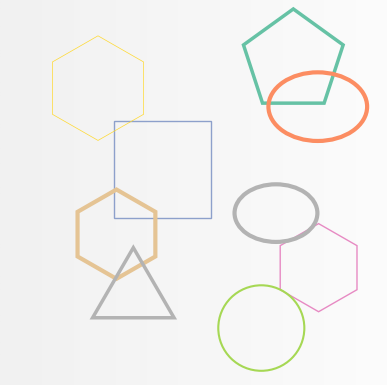[{"shape": "pentagon", "thickness": 2.5, "radius": 0.68, "center": [0.757, 0.841]}, {"shape": "oval", "thickness": 3, "radius": 0.64, "center": [0.82, 0.723]}, {"shape": "square", "thickness": 1, "radius": 0.63, "center": [0.42, 0.56]}, {"shape": "hexagon", "thickness": 1, "radius": 0.57, "center": [0.822, 0.305]}, {"shape": "circle", "thickness": 1.5, "radius": 0.56, "center": [0.674, 0.148]}, {"shape": "hexagon", "thickness": 0.5, "radius": 0.68, "center": [0.253, 0.771]}, {"shape": "hexagon", "thickness": 3, "radius": 0.58, "center": [0.301, 0.392]}, {"shape": "oval", "thickness": 3, "radius": 0.53, "center": [0.712, 0.446]}, {"shape": "triangle", "thickness": 2.5, "radius": 0.61, "center": [0.344, 0.235]}]